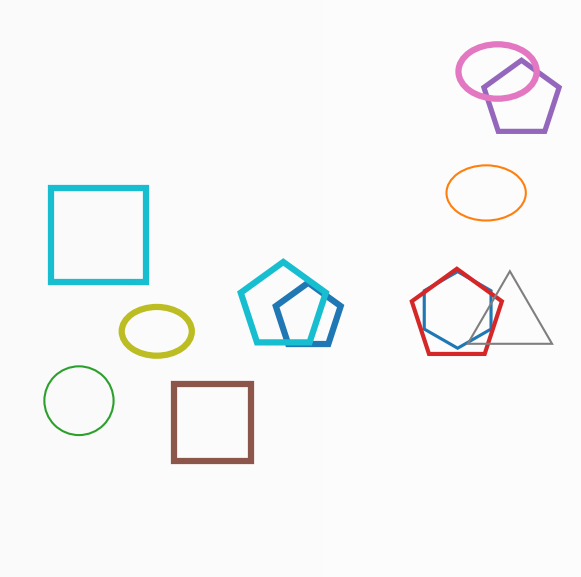[{"shape": "hexagon", "thickness": 1.5, "radius": 0.33, "center": [0.787, 0.463]}, {"shape": "pentagon", "thickness": 3, "radius": 0.29, "center": [0.53, 0.451]}, {"shape": "oval", "thickness": 1, "radius": 0.34, "center": [0.836, 0.665]}, {"shape": "circle", "thickness": 1, "radius": 0.3, "center": [0.136, 0.305]}, {"shape": "pentagon", "thickness": 2, "radius": 0.41, "center": [0.786, 0.452]}, {"shape": "pentagon", "thickness": 2.5, "radius": 0.34, "center": [0.897, 0.827]}, {"shape": "square", "thickness": 3, "radius": 0.33, "center": [0.365, 0.267]}, {"shape": "oval", "thickness": 3, "radius": 0.34, "center": [0.856, 0.875]}, {"shape": "triangle", "thickness": 1, "radius": 0.42, "center": [0.877, 0.446]}, {"shape": "oval", "thickness": 3, "radius": 0.3, "center": [0.27, 0.425]}, {"shape": "pentagon", "thickness": 3, "radius": 0.38, "center": [0.487, 0.469]}, {"shape": "square", "thickness": 3, "radius": 0.41, "center": [0.17, 0.592]}]